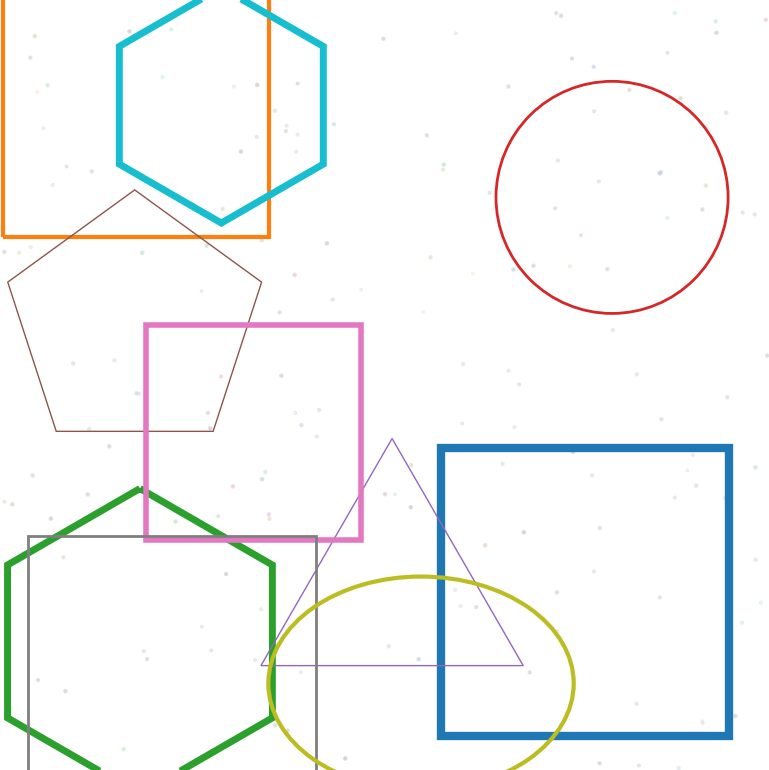[{"shape": "square", "thickness": 3, "radius": 0.94, "center": [0.759, 0.232]}, {"shape": "square", "thickness": 1.5, "radius": 0.86, "center": [0.177, 0.865]}, {"shape": "hexagon", "thickness": 2.5, "radius": 0.99, "center": [0.182, 0.167]}, {"shape": "circle", "thickness": 1, "radius": 0.75, "center": [0.795, 0.744]}, {"shape": "triangle", "thickness": 0.5, "radius": 0.98, "center": [0.509, 0.234]}, {"shape": "pentagon", "thickness": 0.5, "radius": 0.87, "center": [0.175, 0.58]}, {"shape": "square", "thickness": 2, "radius": 0.7, "center": [0.329, 0.439]}, {"shape": "square", "thickness": 1, "radius": 0.93, "center": [0.223, 0.117]}, {"shape": "oval", "thickness": 1.5, "radius": 0.99, "center": [0.547, 0.112]}, {"shape": "hexagon", "thickness": 2.5, "radius": 0.76, "center": [0.287, 0.863]}]